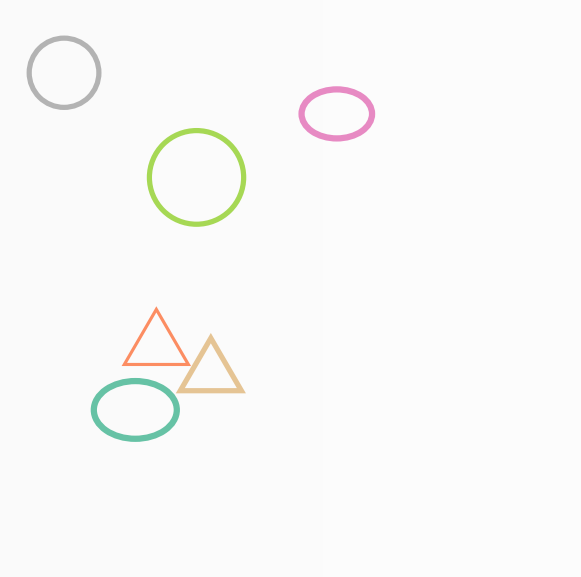[{"shape": "oval", "thickness": 3, "radius": 0.36, "center": [0.233, 0.289]}, {"shape": "triangle", "thickness": 1.5, "radius": 0.32, "center": [0.269, 0.4]}, {"shape": "oval", "thickness": 3, "radius": 0.3, "center": [0.579, 0.802]}, {"shape": "circle", "thickness": 2.5, "radius": 0.41, "center": [0.338, 0.692]}, {"shape": "triangle", "thickness": 2.5, "radius": 0.3, "center": [0.363, 0.353]}, {"shape": "circle", "thickness": 2.5, "radius": 0.3, "center": [0.11, 0.873]}]